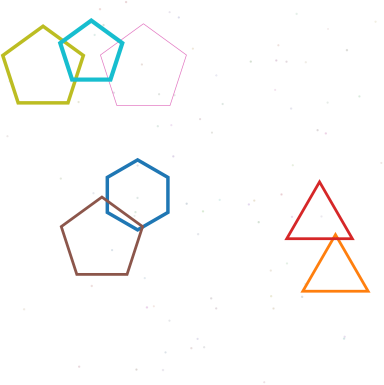[{"shape": "hexagon", "thickness": 2.5, "radius": 0.45, "center": [0.357, 0.494]}, {"shape": "triangle", "thickness": 2, "radius": 0.49, "center": [0.871, 0.293]}, {"shape": "triangle", "thickness": 2, "radius": 0.49, "center": [0.83, 0.429]}, {"shape": "pentagon", "thickness": 2, "radius": 0.56, "center": [0.265, 0.377]}, {"shape": "pentagon", "thickness": 0.5, "radius": 0.59, "center": [0.373, 0.821]}, {"shape": "pentagon", "thickness": 2.5, "radius": 0.55, "center": [0.112, 0.822]}, {"shape": "pentagon", "thickness": 3, "radius": 0.42, "center": [0.237, 0.862]}]